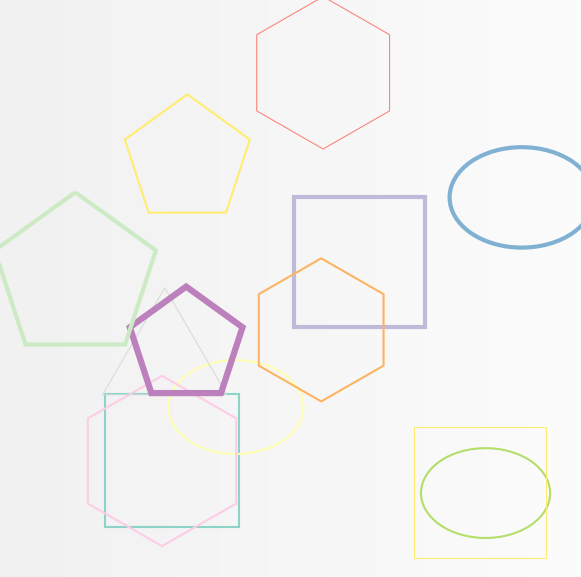[{"shape": "square", "thickness": 1, "radius": 0.58, "center": [0.296, 0.201]}, {"shape": "oval", "thickness": 1, "radius": 0.58, "center": [0.406, 0.294]}, {"shape": "square", "thickness": 2, "radius": 0.56, "center": [0.618, 0.546]}, {"shape": "hexagon", "thickness": 0.5, "radius": 0.66, "center": [0.556, 0.873]}, {"shape": "oval", "thickness": 2, "radius": 0.62, "center": [0.898, 0.657]}, {"shape": "hexagon", "thickness": 1, "radius": 0.62, "center": [0.553, 0.428]}, {"shape": "oval", "thickness": 1, "radius": 0.56, "center": [0.835, 0.145]}, {"shape": "hexagon", "thickness": 1, "radius": 0.74, "center": [0.279, 0.201]}, {"shape": "triangle", "thickness": 0.5, "radius": 0.62, "center": [0.283, 0.377]}, {"shape": "pentagon", "thickness": 3, "radius": 0.51, "center": [0.32, 0.401]}, {"shape": "pentagon", "thickness": 2, "radius": 0.73, "center": [0.13, 0.52]}, {"shape": "pentagon", "thickness": 1, "radius": 0.57, "center": [0.322, 0.723]}, {"shape": "square", "thickness": 0.5, "radius": 0.57, "center": [0.826, 0.147]}]